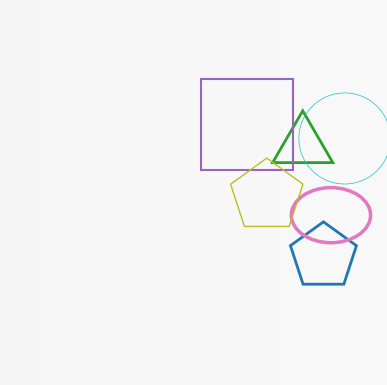[{"shape": "pentagon", "thickness": 2, "radius": 0.45, "center": [0.835, 0.334]}, {"shape": "triangle", "thickness": 2, "radius": 0.45, "center": [0.781, 0.622]}, {"shape": "square", "thickness": 1.5, "radius": 0.59, "center": [0.637, 0.677]}, {"shape": "oval", "thickness": 2.5, "radius": 0.51, "center": [0.854, 0.441]}, {"shape": "pentagon", "thickness": 1, "radius": 0.49, "center": [0.688, 0.491]}, {"shape": "circle", "thickness": 0.5, "radius": 0.59, "center": [0.889, 0.64]}]